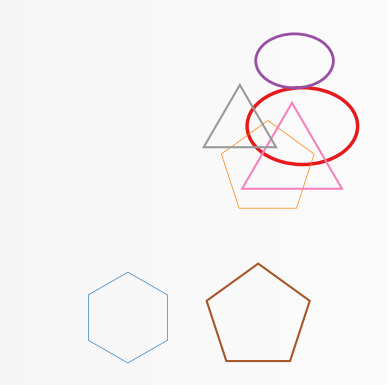[{"shape": "oval", "thickness": 2.5, "radius": 0.71, "center": [0.78, 0.672]}, {"shape": "hexagon", "thickness": 0.5, "radius": 0.59, "center": [0.33, 0.175]}, {"shape": "oval", "thickness": 2, "radius": 0.5, "center": [0.76, 0.842]}, {"shape": "pentagon", "thickness": 0.5, "radius": 0.63, "center": [0.691, 0.561]}, {"shape": "pentagon", "thickness": 1.5, "radius": 0.7, "center": [0.666, 0.175]}, {"shape": "triangle", "thickness": 1.5, "radius": 0.74, "center": [0.754, 0.584]}, {"shape": "triangle", "thickness": 1.5, "radius": 0.54, "center": [0.619, 0.672]}]